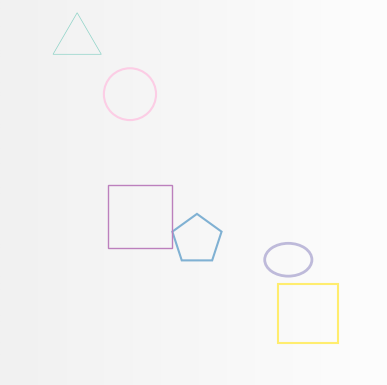[{"shape": "triangle", "thickness": 0.5, "radius": 0.36, "center": [0.199, 0.895]}, {"shape": "oval", "thickness": 2, "radius": 0.3, "center": [0.744, 0.325]}, {"shape": "pentagon", "thickness": 1.5, "radius": 0.33, "center": [0.508, 0.378]}, {"shape": "circle", "thickness": 1.5, "radius": 0.34, "center": [0.335, 0.755]}, {"shape": "square", "thickness": 1, "radius": 0.41, "center": [0.361, 0.438]}, {"shape": "square", "thickness": 1.5, "radius": 0.38, "center": [0.795, 0.185]}]